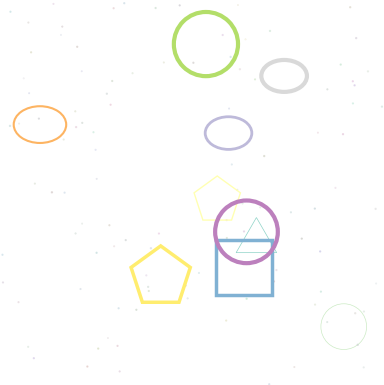[{"shape": "triangle", "thickness": 0.5, "radius": 0.3, "center": [0.666, 0.374]}, {"shape": "pentagon", "thickness": 1, "radius": 0.32, "center": [0.564, 0.48]}, {"shape": "oval", "thickness": 2, "radius": 0.3, "center": [0.594, 0.654]}, {"shape": "square", "thickness": 2.5, "radius": 0.36, "center": [0.634, 0.306]}, {"shape": "oval", "thickness": 1.5, "radius": 0.34, "center": [0.104, 0.676]}, {"shape": "circle", "thickness": 3, "radius": 0.42, "center": [0.535, 0.886]}, {"shape": "oval", "thickness": 3, "radius": 0.3, "center": [0.738, 0.803]}, {"shape": "circle", "thickness": 3, "radius": 0.41, "center": [0.64, 0.398]}, {"shape": "circle", "thickness": 0.5, "radius": 0.3, "center": [0.893, 0.152]}, {"shape": "pentagon", "thickness": 2.5, "radius": 0.4, "center": [0.417, 0.28]}]